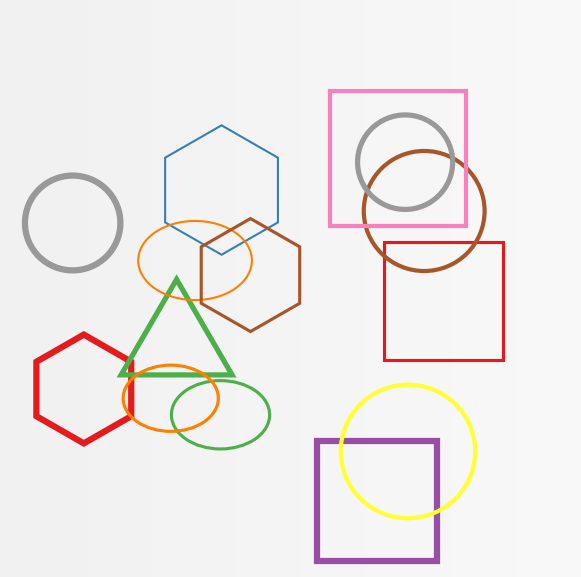[{"shape": "square", "thickness": 1.5, "radius": 0.51, "center": [0.763, 0.478]}, {"shape": "hexagon", "thickness": 3, "radius": 0.47, "center": [0.144, 0.326]}, {"shape": "hexagon", "thickness": 1, "radius": 0.56, "center": [0.381, 0.67]}, {"shape": "triangle", "thickness": 2.5, "radius": 0.55, "center": [0.304, 0.405]}, {"shape": "oval", "thickness": 1.5, "radius": 0.42, "center": [0.379, 0.281]}, {"shape": "square", "thickness": 3, "radius": 0.52, "center": [0.649, 0.131]}, {"shape": "oval", "thickness": 1, "radius": 0.49, "center": [0.336, 0.548]}, {"shape": "oval", "thickness": 1.5, "radius": 0.41, "center": [0.294, 0.31]}, {"shape": "circle", "thickness": 2, "radius": 0.58, "center": [0.702, 0.217]}, {"shape": "hexagon", "thickness": 1.5, "radius": 0.49, "center": [0.431, 0.523]}, {"shape": "circle", "thickness": 2, "radius": 0.52, "center": [0.73, 0.634]}, {"shape": "square", "thickness": 2, "radius": 0.58, "center": [0.685, 0.724]}, {"shape": "circle", "thickness": 2.5, "radius": 0.41, "center": [0.697, 0.718]}, {"shape": "circle", "thickness": 3, "radius": 0.41, "center": [0.125, 0.613]}]